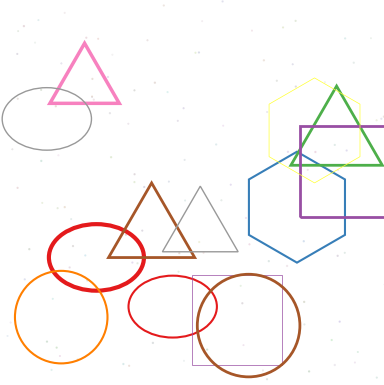[{"shape": "oval", "thickness": 3, "radius": 0.62, "center": [0.25, 0.331]}, {"shape": "oval", "thickness": 1.5, "radius": 0.57, "center": [0.449, 0.204]}, {"shape": "hexagon", "thickness": 1.5, "radius": 0.72, "center": [0.771, 0.462]}, {"shape": "triangle", "thickness": 2, "radius": 0.69, "center": [0.874, 0.639]}, {"shape": "square", "thickness": 2, "radius": 0.59, "center": [0.897, 0.555]}, {"shape": "square", "thickness": 0.5, "radius": 0.59, "center": [0.615, 0.169]}, {"shape": "circle", "thickness": 1.5, "radius": 0.6, "center": [0.159, 0.176]}, {"shape": "hexagon", "thickness": 0.5, "radius": 0.68, "center": [0.817, 0.661]}, {"shape": "triangle", "thickness": 2, "radius": 0.65, "center": [0.394, 0.396]}, {"shape": "circle", "thickness": 2, "radius": 0.67, "center": [0.646, 0.154]}, {"shape": "triangle", "thickness": 2.5, "radius": 0.52, "center": [0.22, 0.784]}, {"shape": "triangle", "thickness": 1, "radius": 0.57, "center": [0.52, 0.403]}, {"shape": "oval", "thickness": 1, "radius": 0.58, "center": [0.122, 0.691]}]